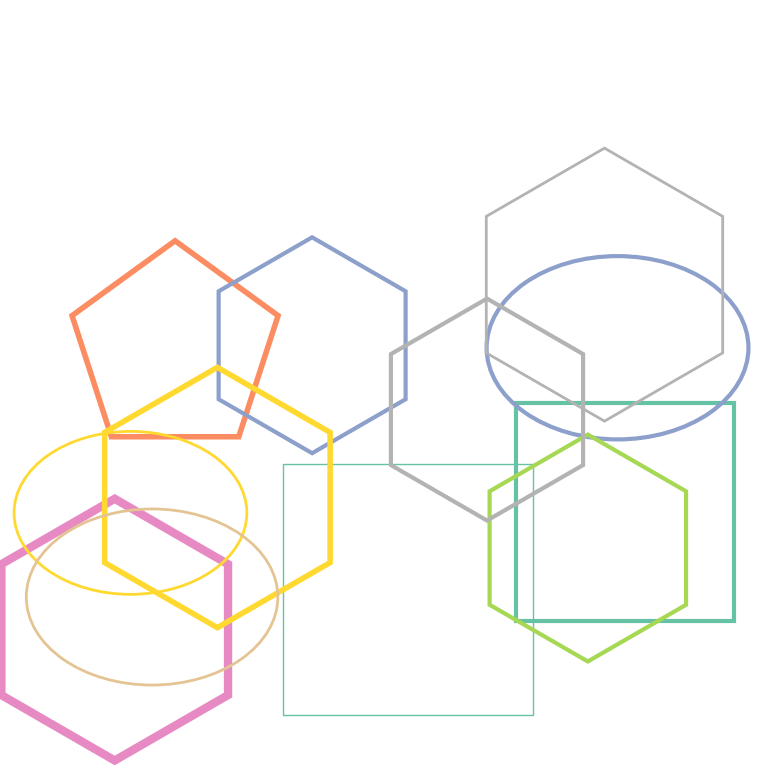[{"shape": "square", "thickness": 0.5, "radius": 0.81, "center": [0.53, 0.234]}, {"shape": "square", "thickness": 1.5, "radius": 0.71, "center": [0.812, 0.335]}, {"shape": "pentagon", "thickness": 2, "radius": 0.7, "center": [0.227, 0.547]}, {"shape": "oval", "thickness": 1.5, "radius": 0.85, "center": [0.802, 0.548]}, {"shape": "hexagon", "thickness": 1.5, "radius": 0.7, "center": [0.405, 0.552]}, {"shape": "hexagon", "thickness": 3, "radius": 0.85, "center": [0.149, 0.182]}, {"shape": "hexagon", "thickness": 1.5, "radius": 0.74, "center": [0.763, 0.288]}, {"shape": "hexagon", "thickness": 2, "radius": 0.85, "center": [0.282, 0.354]}, {"shape": "oval", "thickness": 1, "radius": 0.76, "center": [0.169, 0.334]}, {"shape": "oval", "thickness": 1, "radius": 0.82, "center": [0.197, 0.225]}, {"shape": "hexagon", "thickness": 1, "radius": 0.89, "center": [0.785, 0.63]}, {"shape": "hexagon", "thickness": 1.5, "radius": 0.72, "center": [0.632, 0.468]}]